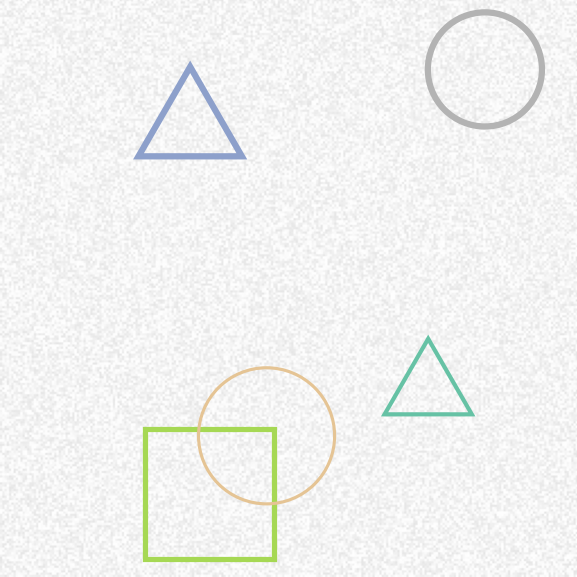[{"shape": "triangle", "thickness": 2, "radius": 0.44, "center": [0.741, 0.325]}, {"shape": "triangle", "thickness": 3, "radius": 0.52, "center": [0.329, 0.78]}, {"shape": "square", "thickness": 2.5, "radius": 0.56, "center": [0.363, 0.143]}, {"shape": "circle", "thickness": 1.5, "radius": 0.59, "center": [0.462, 0.244]}, {"shape": "circle", "thickness": 3, "radius": 0.49, "center": [0.84, 0.879]}]